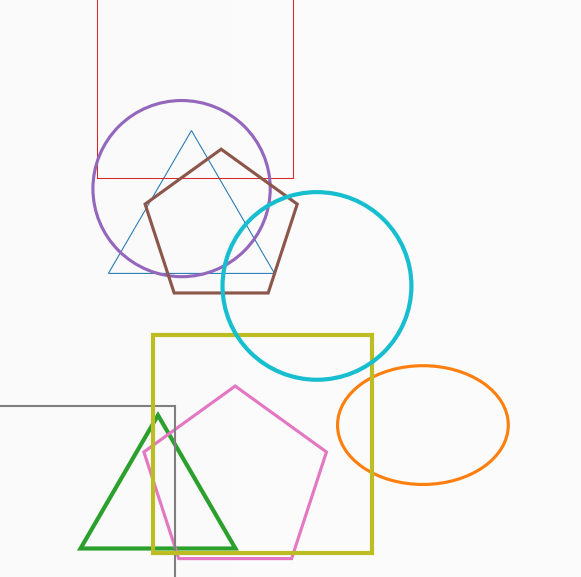[{"shape": "triangle", "thickness": 0.5, "radius": 0.82, "center": [0.329, 0.608]}, {"shape": "oval", "thickness": 1.5, "radius": 0.73, "center": [0.728, 0.263]}, {"shape": "triangle", "thickness": 2, "radius": 0.77, "center": [0.272, 0.126]}, {"shape": "square", "thickness": 0.5, "radius": 0.84, "center": [0.335, 0.859]}, {"shape": "circle", "thickness": 1.5, "radius": 0.76, "center": [0.312, 0.673]}, {"shape": "pentagon", "thickness": 1.5, "radius": 0.69, "center": [0.38, 0.603]}, {"shape": "pentagon", "thickness": 1.5, "radius": 0.83, "center": [0.405, 0.165]}, {"shape": "square", "thickness": 1, "radius": 0.87, "center": [0.127, 0.122]}, {"shape": "square", "thickness": 2, "radius": 0.94, "center": [0.451, 0.23]}, {"shape": "circle", "thickness": 2, "radius": 0.81, "center": [0.545, 0.504]}]